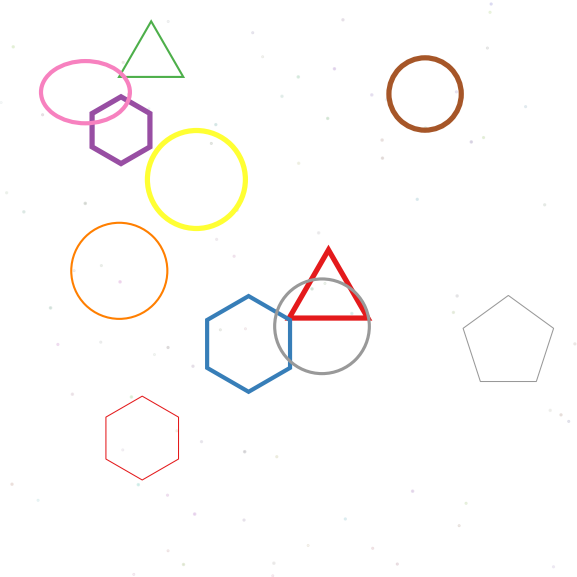[{"shape": "triangle", "thickness": 2.5, "radius": 0.39, "center": [0.569, 0.488]}, {"shape": "hexagon", "thickness": 0.5, "radius": 0.36, "center": [0.246, 0.241]}, {"shape": "hexagon", "thickness": 2, "radius": 0.41, "center": [0.43, 0.404]}, {"shape": "triangle", "thickness": 1, "radius": 0.32, "center": [0.262, 0.898]}, {"shape": "hexagon", "thickness": 2.5, "radius": 0.29, "center": [0.21, 0.774]}, {"shape": "circle", "thickness": 1, "radius": 0.42, "center": [0.207, 0.53]}, {"shape": "circle", "thickness": 2.5, "radius": 0.42, "center": [0.34, 0.688]}, {"shape": "circle", "thickness": 2.5, "radius": 0.31, "center": [0.736, 0.836]}, {"shape": "oval", "thickness": 2, "radius": 0.38, "center": [0.148, 0.84]}, {"shape": "circle", "thickness": 1.5, "radius": 0.41, "center": [0.558, 0.434]}, {"shape": "pentagon", "thickness": 0.5, "radius": 0.41, "center": [0.88, 0.405]}]